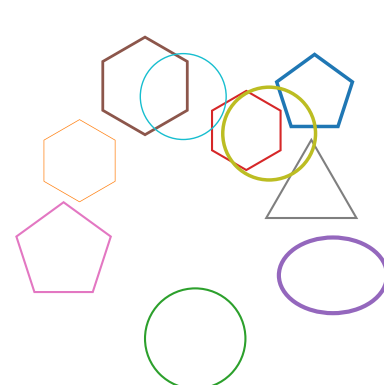[{"shape": "pentagon", "thickness": 2.5, "radius": 0.52, "center": [0.817, 0.755]}, {"shape": "hexagon", "thickness": 0.5, "radius": 0.53, "center": [0.207, 0.583]}, {"shape": "circle", "thickness": 1.5, "radius": 0.65, "center": [0.507, 0.121]}, {"shape": "hexagon", "thickness": 1.5, "radius": 0.51, "center": [0.64, 0.661]}, {"shape": "oval", "thickness": 3, "radius": 0.7, "center": [0.865, 0.285]}, {"shape": "hexagon", "thickness": 2, "radius": 0.63, "center": [0.377, 0.777]}, {"shape": "pentagon", "thickness": 1.5, "radius": 0.64, "center": [0.165, 0.346]}, {"shape": "triangle", "thickness": 1.5, "radius": 0.68, "center": [0.809, 0.501]}, {"shape": "circle", "thickness": 2.5, "radius": 0.6, "center": [0.699, 0.653]}, {"shape": "circle", "thickness": 1, "radius": 0.56, "center": [0.476, 0.749]}]